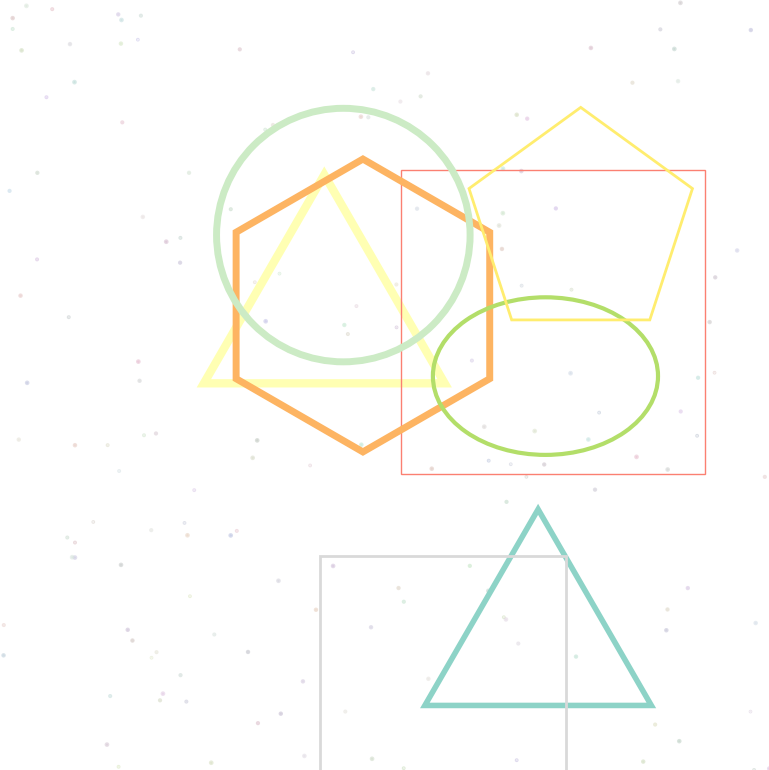[{"shape": "triangle", "thickness": 2, "radius": 0.85, "center": [0.699, 0.169]}, {"shape": "triangle", "thickness": 3, "radius": 0.9, "center": [0.421, 0.592]}, {"shape": "square", "thickness": 0.5, "radius": 0.99, "center": [0.718, 0.582]}, {"shape": "hexagon", "thickness": 2.5, "radius": 0.95, "center": [0.471, 0.603]}, {"shape": "oval", "thickness": 1.5, "radius": 0.73, "center": [0.708, 0.512]}, {"shape": "square", "thickness": 1, "radius": 0.8, "center": [0.575, 0.118]}, {"shape": "circle", "thickness": 2.5, "radius": 0.82, "center": [0.446, 0.695]}, {"shape": "pentagon", "thickness": 1, "radius": 0.76, "center": [0.754, 0.708]}]